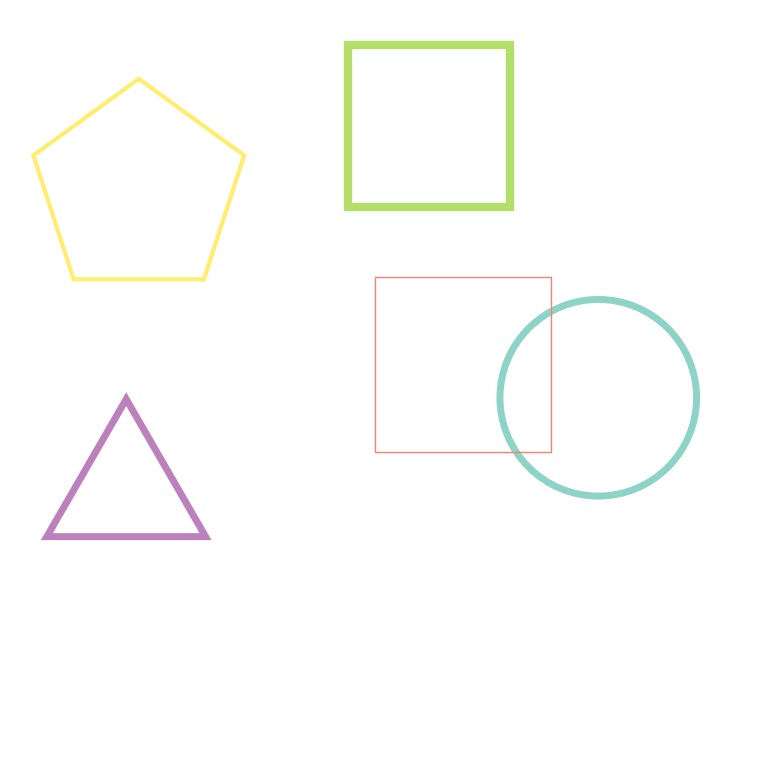[{"shape": "circle", "thickness": 2.5, "radius": 0.64, "center": [0.777, 0.483]}, {"shape": "square", "thickness": 0.5, "radius": 0.57, "center": [0.601, 0.527]}, {"shape": "square", "thickness": 3, "radius": 0.53, "center": [0.557, 0.837]}, {"shape": "triangle", "thickness": 2.5, "radius": 0.6, "center": [0.164, 0.363]}, {"shape": "pentagon", "thickness": 1.5, "radius": 0.72, "center": [0.18, 0.754]}]